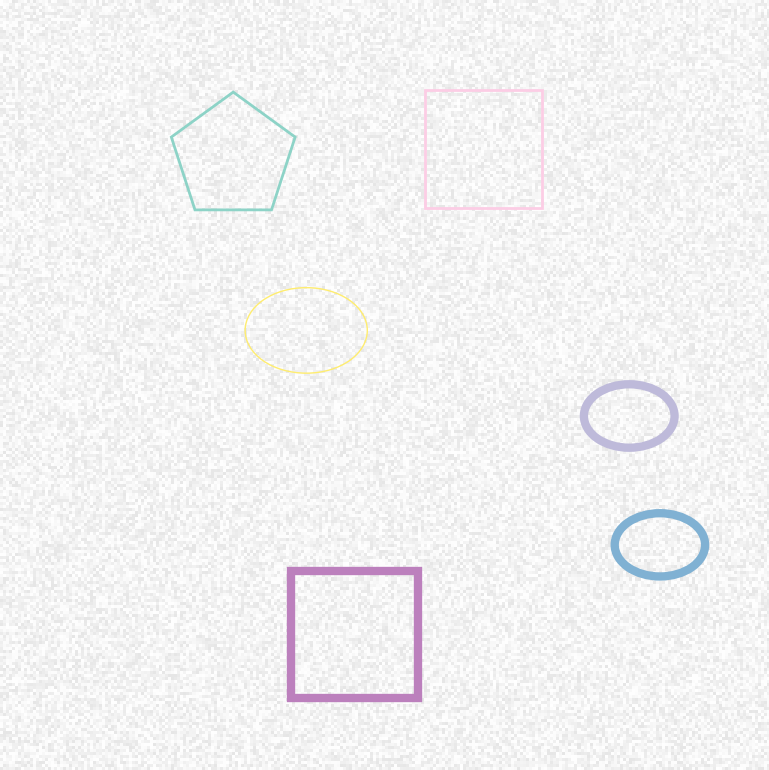[{"shape": "pentagon", "thickness": 1, "radius": 0.42, "center": [0.303, 0.796]}, {"shape": "oval", "thickness": 3, "radius": 0.29, "center": [0.817, 0.46]}, {"shape": "oval", "thickness": 3, "radius": 0.29, "center": [0.857, 0.292]}, {"shape": "square", "thickness": 1, "radius": 0.38, "center": [0.628, 0.807]}, {"shape": "square", "thickness": 3, "radius": 0.41, "center": [0.461, 0.176]}, {"shape": "oval", "thickness": 0.5, "radius": 0.4, "center": [0.398, 0.571]}]